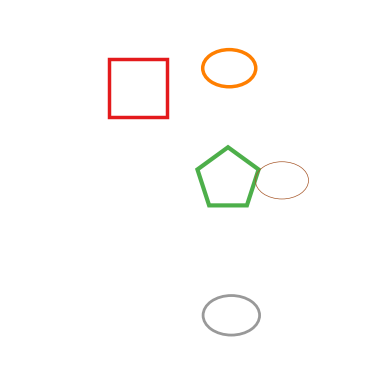[{"shape": "square", "thickness": 2.5, "radius": 0.37, "center": [0.359, 0.772]}, {"shape": "pentagon", "thickness": 3, "radius": 0.42, "center": [0.592, 0.534]}, {"shape": "oval", "thickness": 2.5, "radius": 0.34, "center": [0.595, 0.823]}, {"shape": "oval", "thickness": 0.5, "radius": 0.35, "center": [0.732, 0.532]}, {"shape": "oval", "thickness": 2, "radius": 0.37, "center": [0.601, 0.181]}]